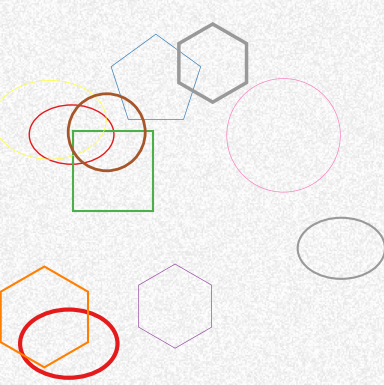[{"shape": "oval", "thickness": 3, "radius": 0.63, "center": [0.179, 0.107]}, {"shape": "oval", "thickness": 1, "radius": 0.55, "center": [0.186, 0.65]}, {"shape": "pentagon", "thickness": 0.5, "radius": 0.61, "center": [0.405, 0.789]}, {"shape": "square", "thickness": 1.5, "radius": 0.52, "center": [0.294, 0.556]}, {"shape": "hexagon", "thickness": 0.5, "radius": 0.55, "center": [0.455, 0.205]}, {"shape": "hexagon", "thickness": 1.5, "radius": 0.65, "center": [0.115, 0.177]}, {"shape": "oval", "thickness": 0.5, "radius": 0.73, "center": [0.13, 0.689]}, {"shape": "circle", "thickness": 2, "radius": 0.5, "center": [0.277, 0.656]}, {"shape": "circle", "thickness": 0.5, "radius": 0.74, "center": [0.737, 0.648]}, {"shape": "oval", "thickness": 1.5, "radius": 0.57, "center": [0.887, 0.355]}, {"shape": "hexagon", "thickness": 2.5, "radius": 0.51, "center": [0.552, 0.836]}]